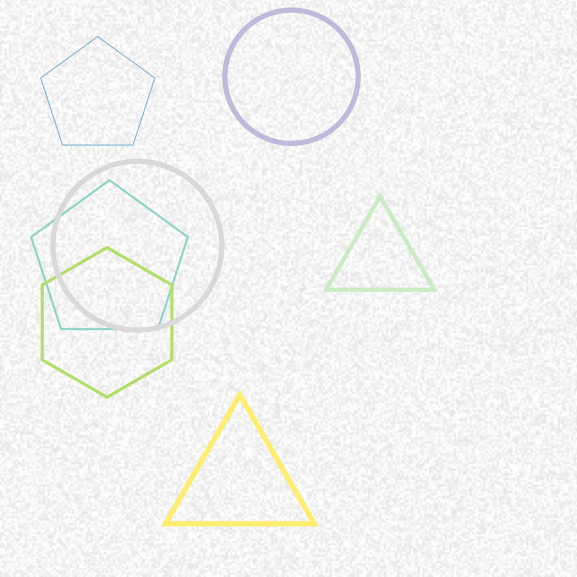[{"shape": "pentagon", "thickness": 1, "radius": 0.71, "center": [0.19, 0.545]}, {"shape": "circle", "thickness": 2.5, "radius": 0.58, "center": [0.505, 0.866]}, {"shape": "pentagon", "thickness": 0.5, "radius": 0.52, "center": [0.169, 0.832]}, {"shape": "hexagon", "thickness": 1.5, "radius": 0.65, "center": [0.185, 0.441]}, {"shape": "circle", "thickness": 2.5, "radius": 0.73, "center": [0.238, 0.574]}, {"shape": "triangle", "thickness": 2, "radius": 0.54, "center": [0.658, 0.552]}, {"shape": "triangle", "thickness": 2.5, "radius": 0.74, "center": [0.415, 0.167]}]